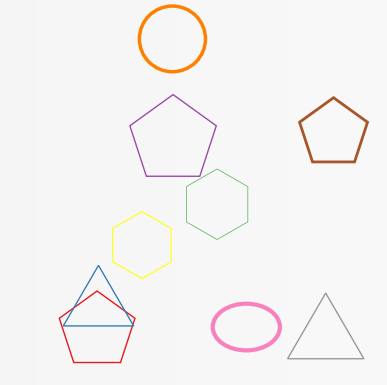[{"shape": "pentagon", "thickness": 1, "radius": 0.51, "center": [0.251, 0.141]}, {"shape": "triangle", "thickness": 1, "radius": 0.52, "center": [0.254, 0.206]}, {"shape": "hexagon", "thickness": 0.5, "radius": 0.46, "center": [0.56, 0.469]}, {"shape": "pentagon", "thickness": 1, "radius": 0.59, "center": [0.447, 0.637]}, {"shape": "circle", "thickness": 2.5, "radius": 0.43, "center": [0.445, 0.899]}, {"shape": "hexagon", "thickness": 1, "radius": 0.43, "center": [0.366, 0.363]}, {"shape": "pentagon", "thickness": 2, "radius": 0.46, "center": [0.861, 0.654]}, {"shape": "oval", "thickness": 3, "radius": 0.43, "center": [0.636, 0.151]}, {"shape": "triangle", "thickness": 1, "radius": 0.57, "center": [0.841, 0.125]}]